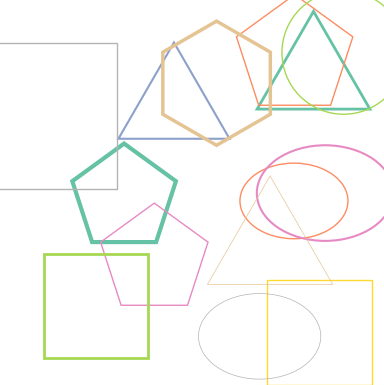[{"shape": "pentagon", "thickness": 3, "radius": 0.71, "center": [0.322, 0.486]}, {"shape": "triangle", "thickness": 2, "radius": 0.85, "center": [0.814, 0.801]}, {"shape": "pentagon", "thickness": 1, "radius": 0.79, "center": [0.765, 0.855]}, {"shape": "oval", "thickness": 1, "radius": 0.7, "center": [0.764, 0.478]}, {"shape": "triangle", "thickness": 1.5, "radius": 0.83, "center": [0.452, 0.723]}, {"shape": "pentagon", "thickness": 1, "radius": 0.73, "center": [0.401, 0.326]}, {"shape": "oval", "thickness": 1.5, "radius": 0.89, "center": [0.844, 0.499]}, {"shape": "square", "thickness": 2, "radius": 0.67, "center": [0.25, 0.205]}, {"shape": "circle", "thickness": 1, "radius": 0.8, "center": [0.892, 0.863]}, {"shape": "square", "thickness": 1, "radius": 0.68, "center": [0.829, 0.136]}, {"shape": "triangle", "thickness": 0.5, "radius": 0.94, "center": [0.701, 0.355]}, {"shape": "hexagon", "thickness": 2.5, "radius": 0.81, "center": [0.563, 0.784]}, {"shape": "oval", "thickness": 0.5, "radius": 0.79, "center": [0.674, 0.126]}, {"shape": "square", "thickness": 1, "radius": 0.95, "center": [0.113, 0.698]}]